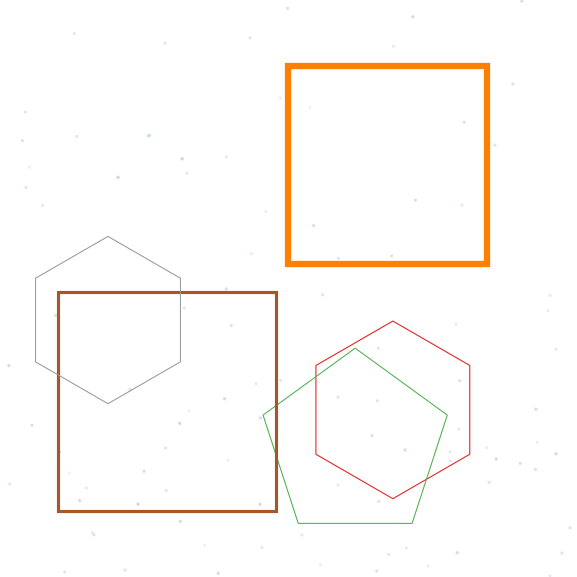[{"shape": "hexagon", "thickness": 0.5, "radius": 0.77, "center": [0.68, 0.289]}, {"shape": "pentagon", "thickness": 0.5, "radius": 0.84, "center": [0.615, 0.229]}, {"shape": "square", "thickness": 3, "radius": 0.86, "center": [0.671, 0.714]}, {"shape": "square", "thickness": 1.5, "radius": 0.95, "center": [0.289, 0.304]}, {"shape": "hexagon", "thickness": 0.5, "radius": 0.72, "center": [0.187, 0.445]}]